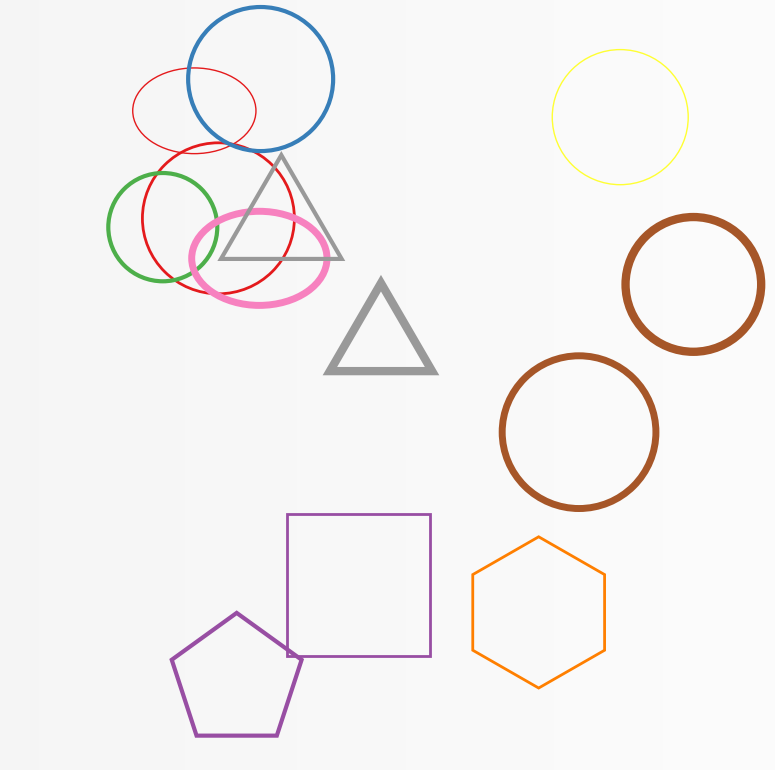[{"shape": "circle", "thickness": 1, "radius": 0.49, "center": [0.282, 0.716]}, {"shape": "oval", "thickness": 0.5, "radius": 0.4, "center": [0.251, 0.856]}, {"shape": "circle", "thickness": 1.5, "radius": 0.47, "center": [0.336, 0.897]}, {"shape": "circle", "thickness": 1.5, "radius": 0.35, "center": [0.21, 0.705]}, {"shape": "pentagon", "thickness": 1.5, "radius": 0.44, "center": [0.305, 0.116]}, {"shape": "square", "thickness": 1, "radius": 0.46, "center": [0.462, 0.241]}, {"shape": "hexagon", "thickness": 1, "radius": 0.49, "center": [0.695, 0.205]}, {"shape": "circle", "thickness": 0.5, "radius": 0.44, "center": [0.8, 0.848]}, {"shape": "circle", "thickness": 2.5, "radius": 0.5, "center": [0.747, 0.439]}, {"shape": "circle", "thickness": 3, "radius": 0.44, "center": [0.895, 0.631]}, {"shape": "oval", "thickness": 2.5, "radius": 0.44, "center": [0.335, 0.664]}, {"shape": "triangle", "thickness": 1.5, "radius": 0.45, "center": [0.363, 0.709]}, {"shape": "triangle", "thickness": 3, "radius": 0.38, "center": [0.492, 0.556]}]